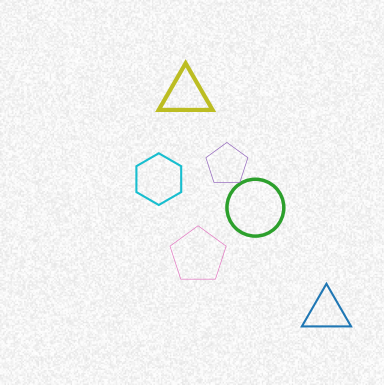[{"shape": "triangle", "thickness": 1.5, "radius": 0.37, "center": [0.848, 0.189]}, {"shape": "circle", "thickness": 2.5, "radius": 0.37, "center": [0.663, 0.461]}, {"shape": "pentagon", "thickness": 0.5, "radius": 0.29, "center": [0.589, 0.573]}, {"shape": "pentagon", "thickness": 0.5, "radius": 0.38, "center": [0.514, 0.337]}, {"shape": "triangle", "thickness": 3, "radius": 0.4, "center": [0.482, 0.755]}, {"shape": "hexagon", "thickness": 1.5, "radius": 0.34, "center": [0.412, 0.535]}]